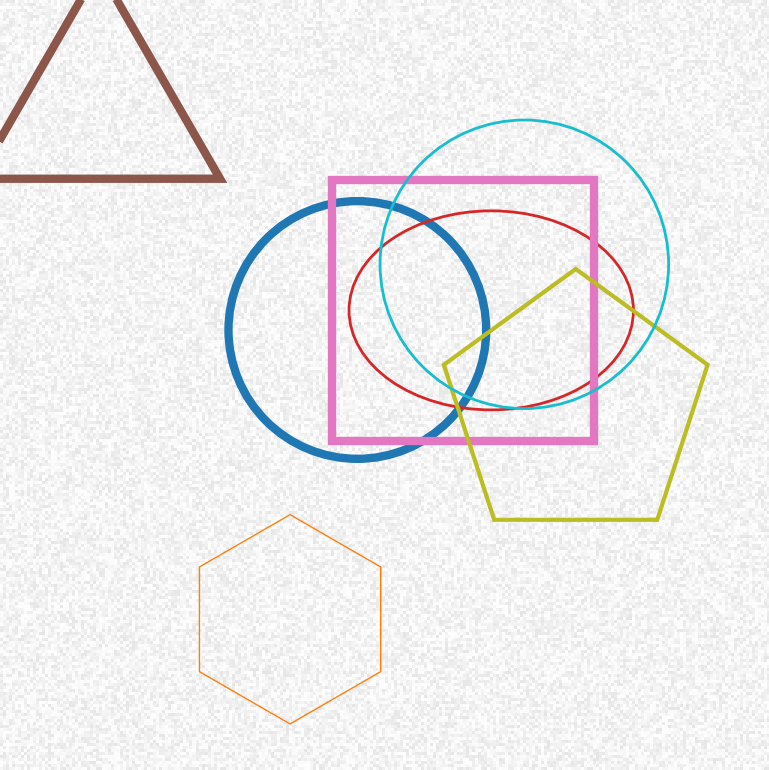[{"shape": "circle", "thickness": 3, "radius": 0.84, "center": [0.464, 0.571]}, {"shape": "hexagon", "thickness": 0.5, "radius": 0.68, "center": [0.377, 0.196]}, {"shape": "oval", "thickness": 1, "radius": 0.92, "center": [0.638, 0.597]}, {"shape": "triangle", "thickness": 3, "radius": 0.91, "center": [0.128, 0.859]}, {"shape": "square", "thickness": 3, "radius": 0.85, "center": [0.601, 0.597]}, {"shape": "pentagon", "thickness": 1.5, "radius": 0.9, "center": [0.748, 0.471]}, {"shape": "circle", "thickness": 1, "radius": 0.94, "center": [0.681, 0.657]}]